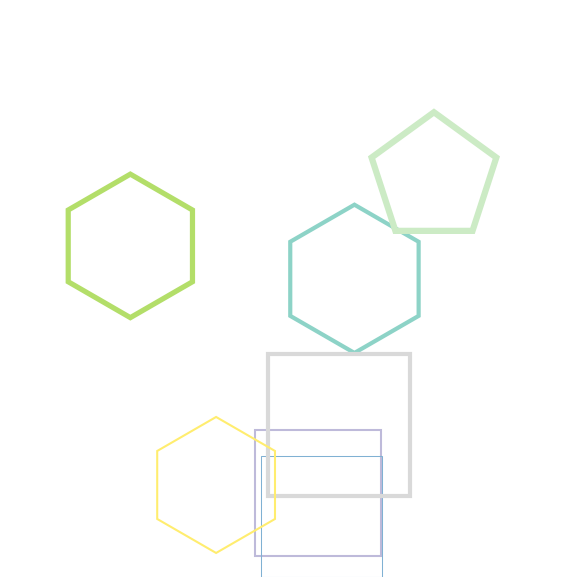[{"shape": "hexagon", "thickness": 2, "radius": 0.64, "center": [0.614, 0.516]}, {"shape": "square", "thickness": 1, "radius": 0.55, "center": [0.55, 0.146]}, {"shape": "square", "thickness": 0.5, "radius": 0.53, "center": [0.557, 0.105]}, {"shape": "hexagon", "thickness": 2.5, "radius": 0.62, "center": [0.226, 0.573]}, {"shape": "square", "thickness": 2, "radius": 0.62, "center": [0.586, 0.264]}, {"shape": "pentagon", "thickness": 3, "radius": 0.57, "center": [0.751, 0.691]}, {"shape": "hexagon", "thickness": 1, "radius": 0.59, "center": [0.374, 0.159]}]